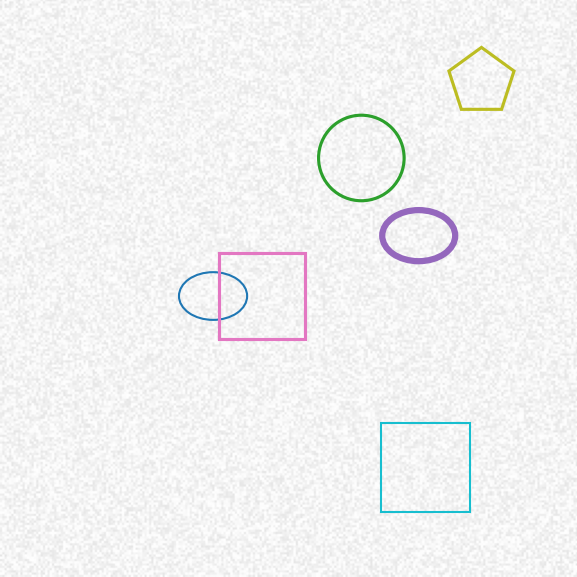[{"shape": "oval", "thickness": 1, "radius": 0.3, "center": [0.369, 0.487]}, {"shape": "circle", "thickness": 1.5, "radius": 0.37, "center": [0.626, 0.726]}, {"shape": "oval", "thickness": 3, "radius": 0.32, "center": [0.725, 0.591]}, {"shape": "square", "thickness": 1.5, "radius": 0.38, "center": [0.454, 0.487]}, {"shape": "pentagon", "thickness": 1.5, "radius": 0.3, "center": [0.834, 0.858]}, {"shape": "square", "thickness": 1, "radius": 0.39, "center": [0.737, 0.189]}]